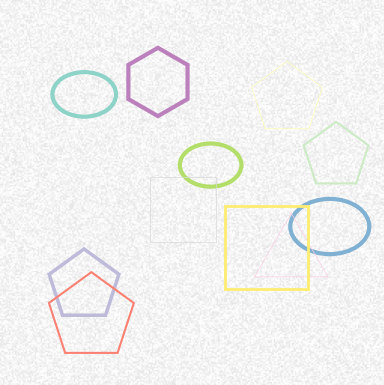[{"shape": "oval", "thickness": 3, "radius": 0.41, "center": [0.219, 0.755]}, {"shape": "pentagon", "thickness": 0.5, "radius": 0.48, "center": [0.746, 0.744]}, {"shape": "pentagon", "thickness": 2.5, "radius": 0.48, "center": [0.218, 0.258]}, {"shape": "pentagon", "thickness": 1.5, "radius": 0.58, "center": [0.237, 0.177]}, {"shape": "oval", "thickness": 3, "radius": 0.51, "center": [0.857, 0.412]}, {"shape": "oval", "thickness": 3, "radius": 0.4, "center": [0.547, 0.571]}, {"shape": "triangle", "thickness": 0.5, "radius": 0.55, "center": [0.757, 0.336]}, {"shape": "square", "thickness": 0.5, "radius": 0.43, "center": [0.476, 0.456]}, {"shape": "hexagon", "thickness": 3, "radius": 0.44, "center": [0.41, 0.787]}, {"shape": "pentagon", "thickness": 1.5, "radius": 0.44, "center": [0.873, 0.595]}, {"shape": "square", "thickness": 2, "radius": 0.54, "center": [0.692, 0.357]}]